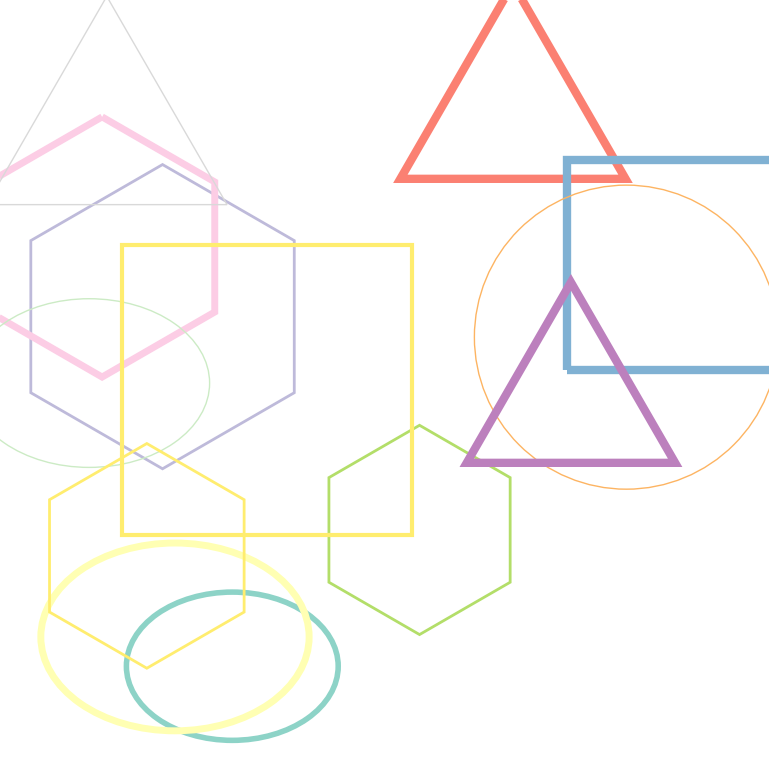[{"shape": "oval", "thickness": 2, "radius": 0.69, "center": [0.302, 0.135]}, {"shape": "oval", "thickness": 2.5, "radius": 0.87, "center": [0.227, 0.173]}, {"shape": "hexagon", "thickness": 1, "radius": 0.99, "center": [0.211, 0.589]}, {"shape": "triangle", "thickness": 3, "radius": 0.84, "center": [0.666, 0.852]}, {"shape": "square", "thickness": 3, "radius": 0.68, "center": [0.872, 0.656]}, {"shape": "circle", "thickness": 0.5, "radius": 0.99, "center": [0.814, 0.562]}, {"shape": "hexagon", "thickness": 1, "radius": 0.68, "center": [0.545, 0.312]}, {"shape": "hexagon", "thickness": 2.5, "radius": 0.84, "center": [0.133, 0.679]}, {"shape": "triangle", "thickness": 0.5, "radius": 0.9, "center": [0.139, 0.824]}, {"shape": "triangle", "thickness": 3, "radius": 0.78, "center": [0.741, 0.477]}, {"shape": "oval", "thickness": 0.5, "radius": 0.78, "center": [0.116, 0.503]}, {"shape": "square", "thickness": 1.5, "radius": 0.94, "center": [0.347, 0.493]}, {"shape": "hexagon", "thickness": 1, "radius": 0.73, "center": [0.191, 0.278]}]